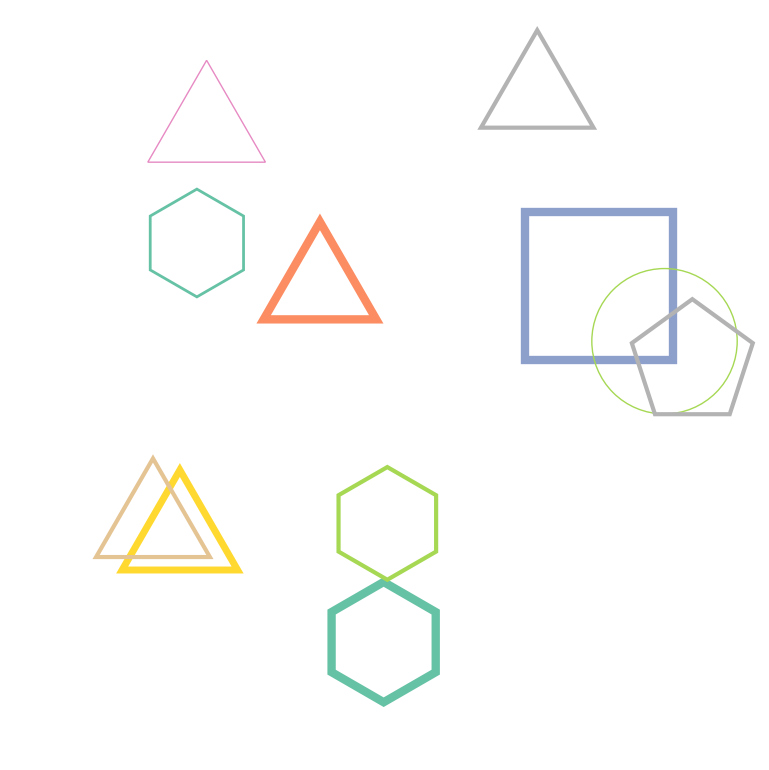[{"shape": "hexagon", "thickness": 1, "radius": 0.35, "center": [0.256, 0.684]}, {"shape": "hexagon", "thickness": 3, "radius": 0.39, "center": [0.498, 0.166]}, {"shape": "triangle", "thickness": 3, "radius": 0.42, "center": [0.416, 0.627]}, {"shape": "square", "thickness": 3, "radius": 0.48, "center": [0.778, 0.628]}, {"shape": "triangle", "thickness": 0.5, "radius": 0.44, "center": [0.268, 0.833]}, {"shape": "hexagon", "thickness": 1.5, "radius": 0.37, "center": [0.503, 0.32]}, {"shape": "circle", "thickness": 0.5, "radius": 0.47, "center": [0.863, 0.557]}, {"shape": "triangle", "thickness": 2.5, "radius": 0.43, "center": [0.234, 0.303]}, {"shape": "triangle", "thickness": 1.5, "radius": 0.43, "center": [0.199, 0.319]}, {"shape": "triangle", "thickness": 1.5, "radius": 0.42, "center": [0.698, 0.876]}, {"shape": "pentagon", "thickness": 1.5, "radius": 0.41, "center": [0.899, 0.529]}]